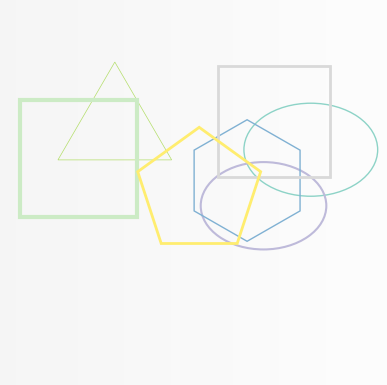[{"shape": "oval", "thickness": 1, "radius": 0.86, "center": [0.802, 0.611]}, {"shape": "oval", "thickness": 1.5, "radius": 0.81, "center": [0.68, 0.466]}, {"shape": "hexagon", "thickness": 1, "radius": 0.79, "center": [0.638, 0.531]}, {"shape": "triangle", "thickness": 0.5, "radius": 0.85, "center": [0.296, 0.669]}, {"shape": "square", "thickness": 2, "radius": 0.72, "center": [0.707, 0.685]}, {"shape": "square", "thickness": 3, "radius": 0.75, "center": [0.202, 0.588]}, {"shape": "pentagon", "thickness": 2, "radius": 0.83, "center": [0.514, 0.502]}]